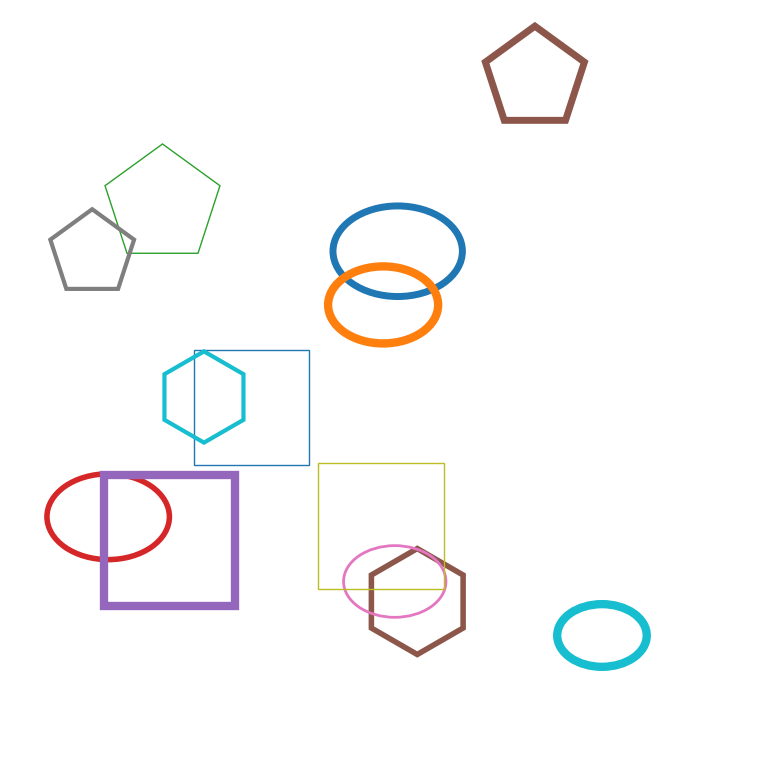[{"shape": "oval", "thickness": 2.5, "radius": 0.42, "center": [0.516, 0.674]}, {"shape": "square", "thickness": 0.5, "radius": 0.37, "center": [0.327, 0.471]}, {"shape": "oval", "thickness": 3, "radius": 0.36, "center": [0.498, 0.604]}, {"shape": "pentagon", "thickness": 0.5, "radius": 0.39, "center": [0.211, 0.735]}, {"shape": "oval", "thickness": 2, "radius": 0.4, "center": [0.14, 0.329]}, {"shape": "square", "thickness": 3, "radius": 0.43, "center": [0.221, 0.298]}, {"shape": "hexagon", "thickness": 2, "radius": 0.34, "center": [0.542, 0.219]}, {"shape": "pentagon", "thickness": 2.5, "radius": 0.34, "center": [0.695, 0.898]}, {"shape": "oval", "thickness": 1, "radius": 0.33, "center": [0.513, 0.245]}, {"shape": "pentagon", "thickness": 1.5, "radius": 0.29, "center": [0.12, 0.671]}, {"shape": "square", "thickness": 0.5, "radius": 0.41, "center": [0.495, 0.316]}, {"shape": "oval", "thickness": 3, "radius": 0.29, "center": [0.782, 0.175]}, {"shape": "hexagon", "thickness": 1.5, "radius": 0.3, "center": [0.265, 0.484]}]